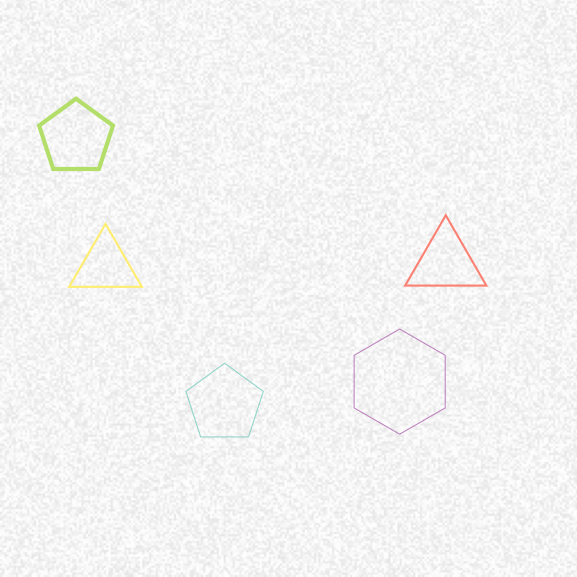[{"shape": "pentagon", "thickness": 0.5, "radius": 0.35, "center": [0.389, 0.3]}, {"shape": "triangle", "thickness": 1, "radius": 0.41, "center": [0.772, 0.545]}, {"shape": "pentagon", "thickness": 2, "radius": 0.34, "center": [0.132, 0.761]}, {"shape": "hexagon", "thickness": 0.5, "radius": 0.46, "center": [0.692, 0.338]}, {"shape": "triangle", "thickness": 1, "radius": 0.36, "center": [0.183, 0.539]}]